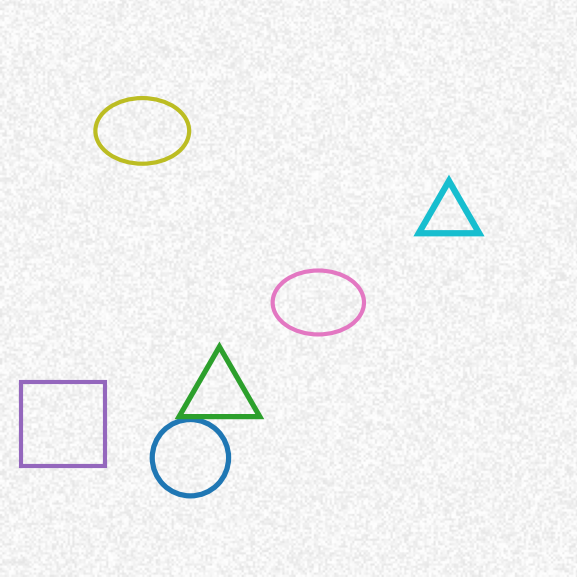[{"shape": "circle", "thickness": 2.5, "radius": 0.33, "center": [0.33, 0.207]}, {"shape": "triangle", "thickness": 2.5, "radius": 0.4, "center": [0.38, 0.318]}, {"shape": "square", "thickness": 2, "radius": 0.36, "center": [0.109, 0.264]}, {"shape": "oval", "thickness": 2, "radius": 0.4, "center": [0.551, 0.475]}, {"shape": "oval", "thickness": 2, "radius": 0.41, "center": [0.246, 0.772]}, {"shape": "triangle", "thickness": 3, "radius": 0.3, "center": [0.777, 0.625]}]